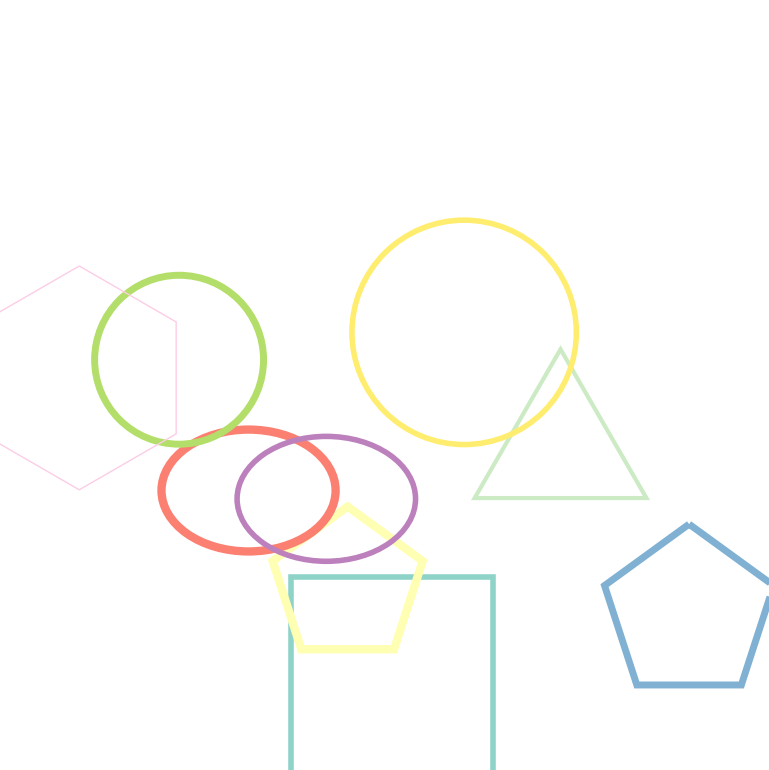[{"shape": "square", "thickness": 2, "radius": 0.66, "center": [0.509, 0.12]}, {"shape": "pentagon", "thickness": 3, "radius": 0.51, "center": [0.452, 0.24]}, {"shape": "oval", "thickness": 3, "radius": 0.57, "center": [0.323, 0.363]}, {"shape": "pentagon", "thickness": 2.5, "radius": 0.58, "center": [0.895, 0.204]}, {"shape": "circle", "thickness": 2.5, "radius": 0.55, "center": [0.233, 0.533]}, {"shape": "hexagon", "thickness": 0.5, "radius": 0.73, "center": [0.103, 0.509]}, {"shape": "oval", "thickness": 2, "radius": 0.58, "center": [0.424, 0.352]}, {"shape": "triangle", "thickness": 1.5, "radius": 0.64, "center": [0.728, 0.418]}, {"shape": "circle", "thickness": 2, "radius": 0.73, "center": [0.603, 0.568]}]